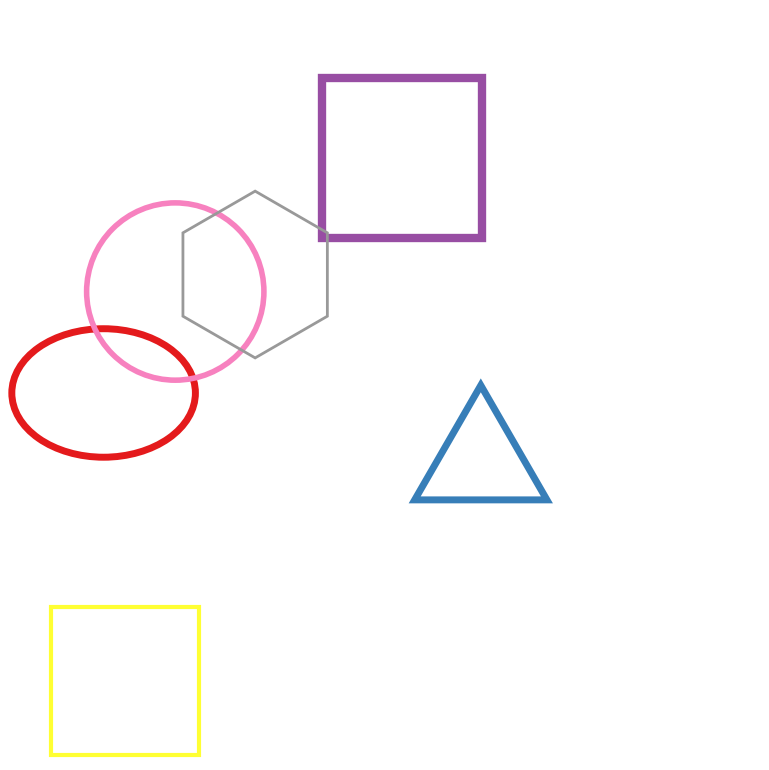[{"shape": "oval", "thickness": 2.5, "radius": 0.6, "center": [0.135, 0.49]}, {"shape": "triangle", "thickness": 2.5, "radius": 0.5, "center": [0.624, 0.4]}, {"shape": "square", "thickness": 3, "radius": 0.52, "center": [0.522, 0.795]}, {"shape": "square", "thickness": 1.5, "radius": 0.48, "center": [0.163, 0.115]}, {"shape": "circle", "thickness": 2, "radius": 0.58, "center": [0.228, 0.621]}, {"shape": "hexagon", "thickness": 1, "radius": 0.54, "center": [0.331, 0.643]}]